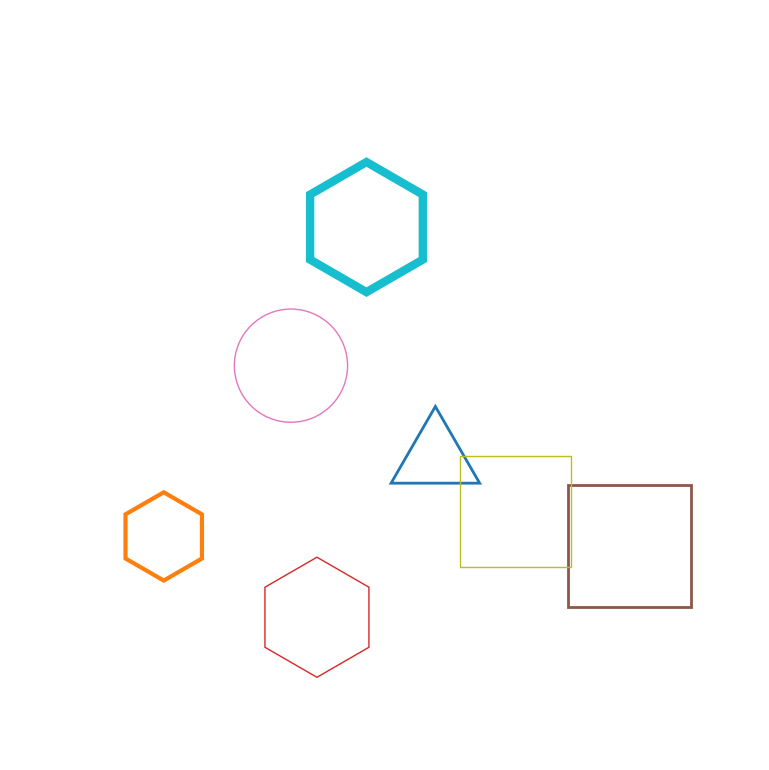[{"shape": "triangle", "thickness": 1, "radius": 0.33, "center": [0.565, 0.406]}, {"shape": "hexagon", "thickness": 1.5, "radius": 0.29, "center": [0.213, 0.303]}, {"shape": "hexagon", "thickness": 0.5, "radius": 0.39, "center": [0.412, 0.198]}, {"shape": "square", "thickness": 1, "radius": 0.4, "center": [0.818, 0.291]}, {"shape": "circle", "thickness": 0.5, "radius": 0.37, "center": [0.378, 0.525]}, {"shape": "square", "thickness": 0.5, "radius": 0.36, "center": [0.67, 0.336]}, {"shape": "hexagon", "thickness": 3, "radius": 0.42, "center": [0.476, 0.705]}]